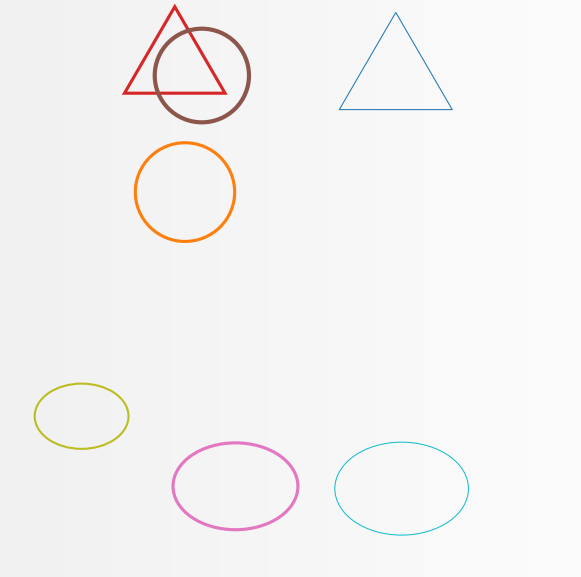[{"shape": "triangle", "thickness": 0.5, "radius": 0.56, "center": [0.681, 0.865]}, {"shape": "circle", "thickness": 1.5, "radius": 0.43, "center": [0.318, 0.666]}, {"shape": "triangle", "thickness": 1.5, "radius": 0.5, "center": [0.301, 0.888]}, {"shape": "circle", "thickness": 2, "radius": 0.41, "center": [0.347, 0.868]}, {"shape": "oval", "thickness": 1.5, "radius": 0.54, "center": [0.405, 0.157]}, {"shape": "oval", "thickness": 1, "radius": 0.4, "center": [0.14, 0.278]}, {"shape": "oval", "thickness": 0.5, "radius": 0.57, "center": [0.691, 0.153]}]